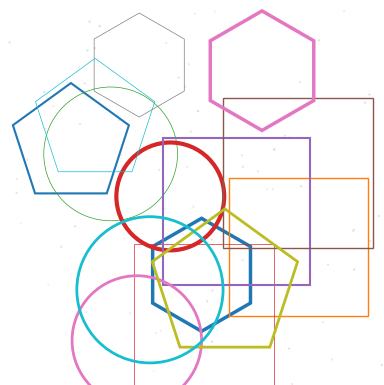[{"shape": "hexagon", "thickness": 2.5, "radius": 0.73, "center": [0.524, 0.286]}, {"shape": "pentagon", "thickness": 1.5, "radius": 0.79, "center": [0.184, 0.626]}, {"shape": "square", "thickness": 1, "radius": 0.9, "center": [0.775, 0.358]}, {"shape": "circle", "thickness": 0.5, "radius": 0.87, "center": [0.287, 0.6]}, {"shape": "square", "thickness": 0.5, "radius": 0.91, "center": [0.53, 0.183]}, {"shape": "circle", "thickness": 3, "radius": 0.7, "center": [0.442, 0.49]}, {"shape": "square", "thickness": 1.5, "radius": 0.96, "center": [0.615, 0.45]}, {"shape": "square", "thickness": 1, "radius": 0.98, "center": [0.775, 0.551]}, {"shape": "circle", "thickness": 2, "radius": 0.84, "center": [0.355, 0.116]}, {"shape": "hexagon", "thickness": 2.5, "radius": 0.78, "center": [0.681, 0.816]}, {"shape": "hexagon", "thickness": 0.5, "radius": 0.68, "center": [0.362, 0.831]}, {"shape": "pentagon", "thickness": 2, "radius": 0.99, "center": [0.584, 0.259]}, {"shape": "pentagon", "thickness": 0.5, "radius": 0.81, "center": [0.247, 0.686]}, {"shape": "circle", "thickness": 2, "radius": 0.95, "center": [0.389, 0.247]}]